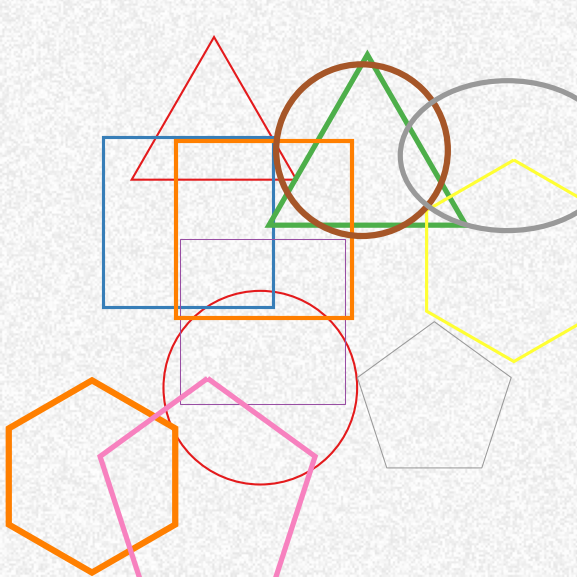[{"shape": "triangle", "thickness": 1, "radius": 0.82, "center": [0.371, 0.77]}, {"shape": "circle", "thickness": 1, "radius": 0.84, "center": [0.451, 0.328]}, {"shape": "square", "thickness": 1.5, "radius": 0.74, "center": [0.326, 0.614]}, {"shape": "triangle", "thickness": 2.5, "radius": 0.98, "center": [0.636, 0.708]}, {"shape": "square", "thickness": 0.5, "radius": 0.71, "center": [0.454, 0.443]}, {"shape": "square", "thickness": 2, "radius": 0.76, "center": [0.457, 0.602]}, {"shape": "hexagon", "thickness": 3, "radius": 0.83, "center": [0.159, 0.174]}, {"shape": "hexagon", "thickness": 1.5, "radius": 0.87, "center": [0.89, 0.548]}, {"shape": "circle", "thickness": 3, "radius": 0.74, "center": [0.627, 0.739]}, {"shape": "pentagon", "thickness": 2.5, "radius": 0.98, "center": [0.359, 0.148]}, {"shape": "pentagon", "thickness": 0.5, "radius": 0.7, "center": [0.752, 0.302]}, {"shape": "oval", "thickness": 2.5, "radius": 0.93, "center": [0.879, 0.73]}]